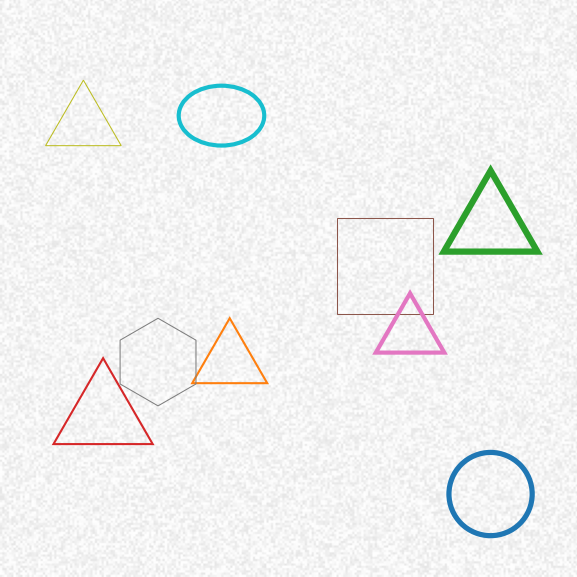[{"shape": "circle", "thickness": 2.5, "radius": 0.36, "center": [0.849, 0.144]}, {"shape": "triangle", "thickness": 1, "radius": 0.37, "center": [0.398, 0.373]}, {"shape": "triangle", "thickness": 3, "radius": 0.47, "center": [0.85, 0.61]}, {"shape": "triangle", "thickness": 1, "radius": 0.5, "center": [0.179, 0.28]}, {"shape": "square", "thickness": 0.5, "radius": 0.42, "center": [0.666, 0.539]}, {"shape": "triangle", "thickness": 2, "radius": 0.34, "center": [0.71, 0.423]}, {"shape": "hexagon", "thickness": 0.5, "radius": 0.38, "center": [0.274, 0.372]}, {"shape": "triangle", "thickness": 0.5, "radius": 0.38, "center": [0.144, 0.785]}, {"shape": "oval", "thickness": 2, "radius": 0.37, "center": [0.384, 0.799]}]